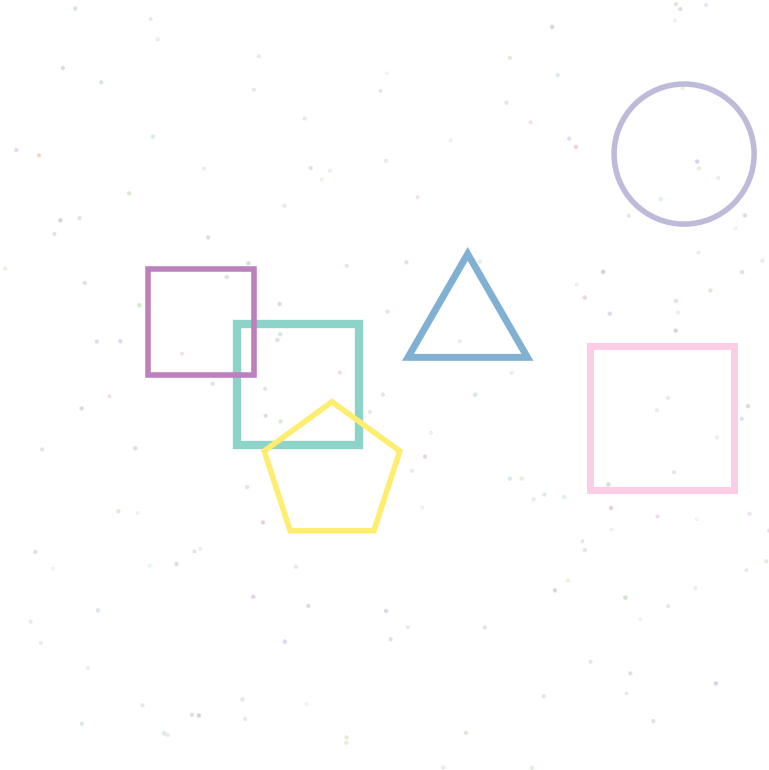[{"shape": "square", "thickness": 3, "radius": 0.4, "center": [0.387, 0.501]}, {"shape": "circle", "thickness": 2, "radius": 0.45, "center": [0.888, 0.8]}, {"shape": "triangle", "thickness": 2.5, "radius": 0.45, "center": [0.607, 0.581]}, {"shape": "square", "thickness": 2.5, "radius": 0.47, "center": [0.86, 0.457]}, {"shape": "square", "thickness": 2, "radius": 0.34, "center": [0.261, 0.582]}, {"shape": "pentagon", "thickness": 2, "radius": 0.46, "center": [0.431, 0.386]}]